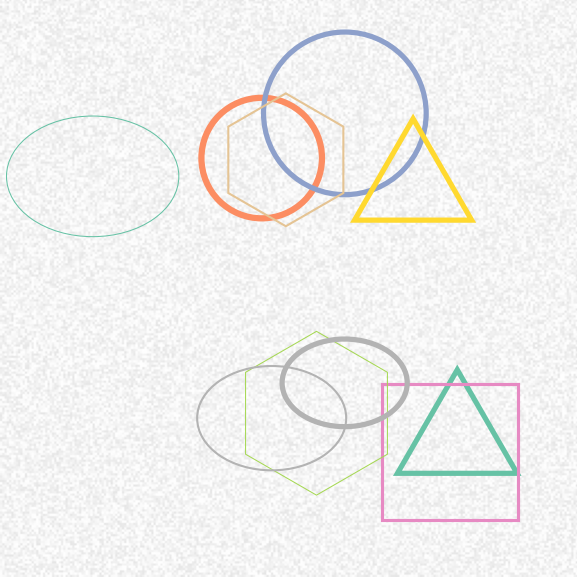[{"shape": "oval", "thickness": 0.5, "radius": 0.75, "center": [0.16, 0.694]}, {"shape": "triangle", "thickness": 2.5, "radius": 0.6, "center": [0.792, 0.239]}, {"shape": "circle", "thickness": 3, "radius": 0.52, "center": [0.453, 0.725]}, {"shape": "circle", "thickness": 2.5, "radius": 0.7, "center": [0.597, 0.803]}, {"shape": "square", "thickness": 1.5, "radius": 0.59, "center": [0.779, 0.216]}, {"shape": "hexagon", "thickness": 0.5, "radius": 0.71, "center": [0.548, 0.284]}, {"shape": "triangle", "thickness": 2.5, "radius": 0.59, "center": [0.715, 0.676]}, {"shape": "hexagon", "thickness": 1, "radius": 0.58, "center": [0.495, 0.722]}, {"shape": "oval", "thickness": 1, "radius": 0.65, "center": [0.47, 0.275]}, {"shape": "oval", "thickness": 2.5, "radius": 0.54, "center": [0.597, 0.336]}]